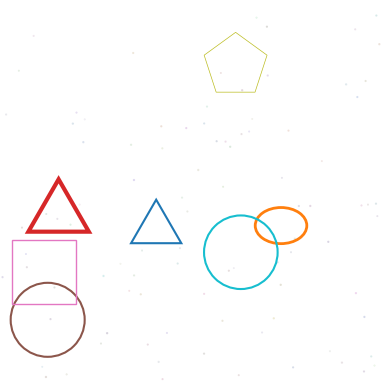[{"shape": "triangle", "thickness": 1.5, "radius": 0.38, "center": [0.406, 0.406]}, {"shape": "oval", "thickness": 2, "radius": 0.34, "center": [0.73, 0.414]}, {"shape": "triangle", "thickness": 3, "radius": 0.45, "center": [0.152, 0.444]}, {"shape": "circle", "thickness": 1.5, "radius": 0.48, "center": [0.124, 0.169]}, {"shape": "square", "thickness": 1, "radius": 0.42, "center": [0.114, 0.295]}, {"shape": "pentagon", "thickness": 0.5, "radius": 0.43, "center": [0.612, 0.83]}, {"shape": "circle", "thickness": 1.5, "radius": 0.48, "center": [0.626, 0.345]}]